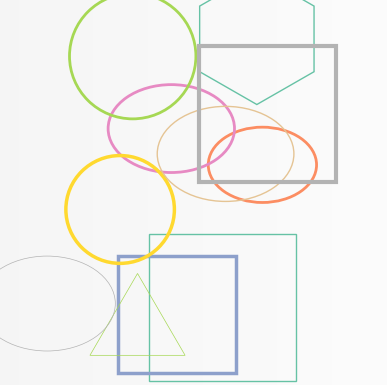[{"shape": "square", "thickness": 1, "radius": 0.95, "center": [0.574, 0.202]}, {"shape": "hexagon", "thickness": 1, "radius": 0.85, "center": [0.663, 0.899]}, {"shape": "oval", "thickness": 2, "radius": 0.7, "center": [0.677, 0.572]}, {"shape": "square", "thickness": 2.5, "radius": 0.76, "center": [0.456, 0.183]}, {"shape": "oval", "thickness": 2, "radius": 0.82, "center": [0.442, 0.666]}, {"shape": "circle", "thickness": 2, "radius": 0.82, "center": [0.342, 0.854]}, {"shape": "triangle", "thickness": 0.5, "radius": 0.71, "center": [0.355, 0.148]}, {"shape": "circle", "thickness": 2.5, "radius": 0.7, "center": [0.31, 0.456]}, {"shape": "oval", "thickness": 1, "radius": 0.88, "center": [0.582, 0.6]}, {"shape": "square", "thickness": 3, "radius": 0.89, "center": [0.691, 0.704]}, {"shape": "oval", "thickness": 0.5, "radius": 0.88, "center": [0.121, 0.212]}]